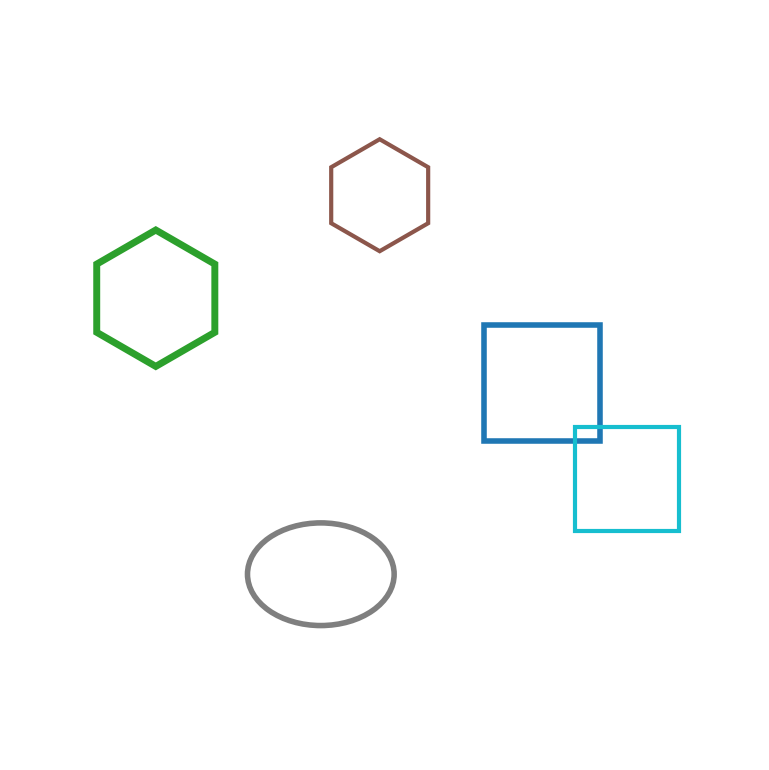[{"shape": "square", "thickness": 2, "radius": 0.38, "center": [0.704, 0.503]}, {"shape": "hexagon", "thickness": 2.5, "radius": 0.44, "center": [0.202, 0.613]}, {"shape": "hexagon", "thickness": 1.5, "radius": 0.36, "center": [0.493, 0.746]}, {"shape": "oval", "thickness": 2, "radius": 0.48, "center": [0.417, 0.254]}, {"shape": "square", "thickness": 1.5, "radius": 0.34, "center": [0.815, 0.378]}]